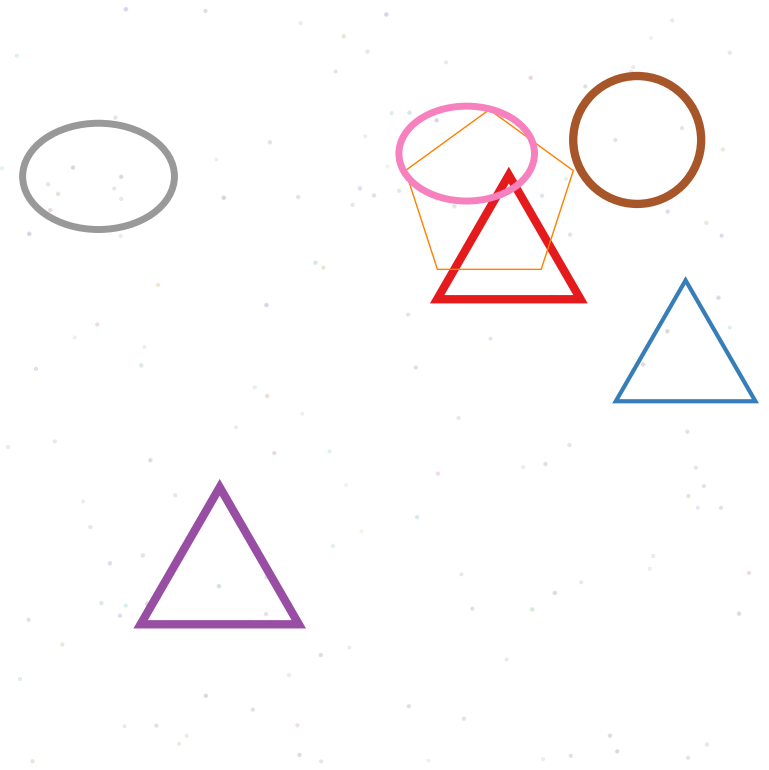[{"shape": "triangle", "thickness": 3, "radius": 0.54, "center": [0.661, 0.665]}, {"shape": "triangle", "thickness": 1.5, "radius": 0.52, "center": [0.89, 0.531]}, {"shape": "triangle", "thickness": 3, "radius": 0.59, "center": [0.285, 0.249]}, {"shape": "pentagon", "thickness": 0.5, "radius": 0.57, "center": [0.635, 0.743]}, {"shape": "circle", "thickness": 3, "radius": 0.42, "center": [0.828, 0.818]}, {"shape": "oval", "thickness": 2.5, "radius": 0.44, "center": [0.606, 0.801]}, {"shape": "oval", "thickness": 2.5, "radius": 0.49, "center": [0.128, 0.771]}]